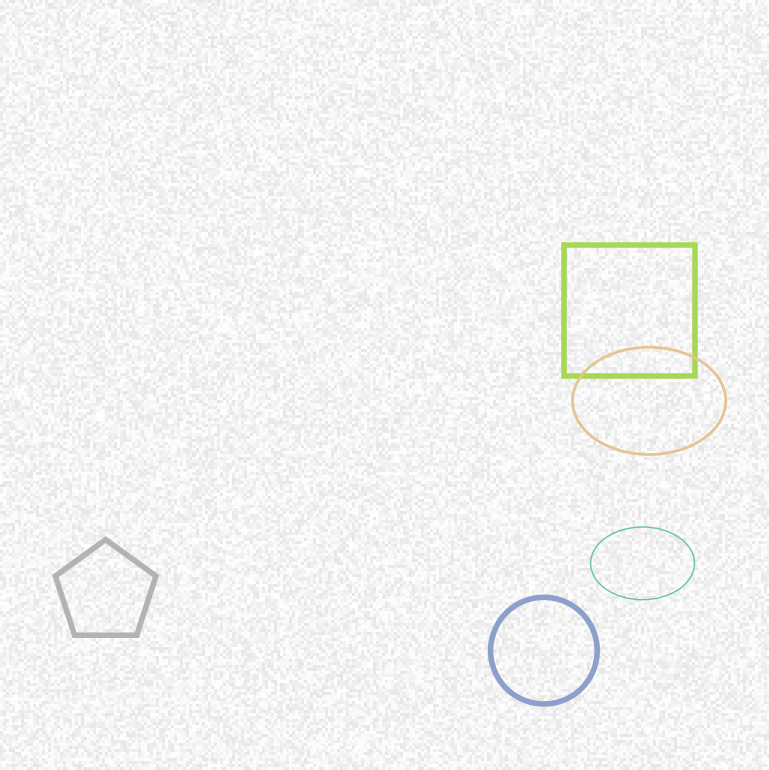[{"shape": "oval", "thickness": 0.5, "radius": 0.34, "center": [0.835, 0.268]}, {"shape": "circle", "thickness": 2, "radius": 0.35, "center": [0.706, 0.155]}, {"shape": "square", "thickness": 2, "radius": 0.43, "center": [0.817, 0.596]}, {"shape": "oval", "thickness": 1, "radius": 0.5, "center": [0.843, 0.479]}, {"shape": "pentagon", "thickness": 2, "radius": 0.34, "center": [0.137, 0.231]}]